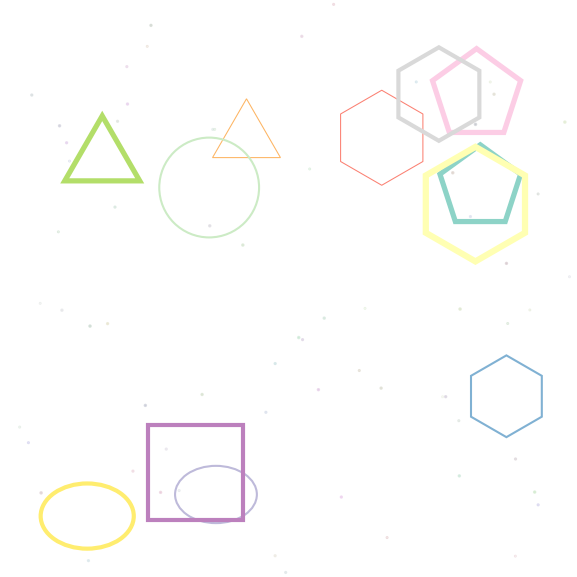[{"shape": "pentagon", "thickness": 2.5, "radius": 0.37, "center": [0.832, 0.675]}, {"shape": "hexagon", "thickness": 3, "radius": 0.5, "center": [0.823, 0.646]}, {"shape": "oval", "thickness": 1, "radius": 0.35, "center": [0.374, 0.143]}, {"shape": "hexagon", "thickness": 0.5, "radius": 0.41, "center": [0.661, 0.761]}, {"shape": "hexagon", "thickness": 1, "radius": 0.35, "center": [0.877, 0.313]}, {"shape": "triangle", "thickness": 0.5, "radius": 0.34, "center": [0.427, 0.76]}, {"shape": "triangle", "thickness": 2.5, "radius": 0.37, "center": [0.177, 0.723]}, {"shape": "pentagon", "thickness": 2.5, "radius": 0.4, "center": [0.825, 0.835]}, {"shape": "hexagon", "thickness": 2, "radius": 0.4, "center": [0.76, 0.836]}, {"shape": "square", "thickness": 2, "radius": 0.41, "center": [0.339, 0.18]}, {"shape": "circle", "thickness": 1, "radius": 0.43, "center": [0.362, 0.674]}, {"shape": "oval", "thickness": 2, "radius": 0.4, "center": [0.151, 0.106]}]